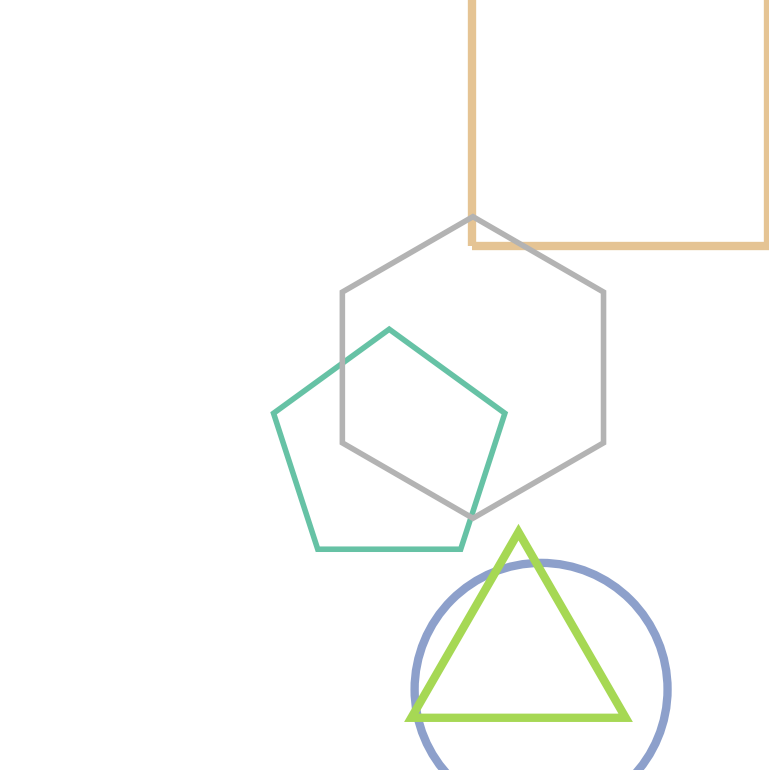[{"shape": "pentagon", "thickness": 2, "radius": 0.79, "center": [0.505, 0.414]}, {"shape": "circle", "thickness": 3, "radius": 0.82, "center": [0.703, 0.105]}, {"shape": "triangle", "thickness": 3, "radius": 0.8, "center": [0.673, 0.148]}, {"shape": "square", "thickness": 3, "radius": 0.96, "center": [0.805, 0.873]}, {"shape": "hexagon", "thickness": 2, "radius": 0.98, "center": [0.614, 0.523]}]